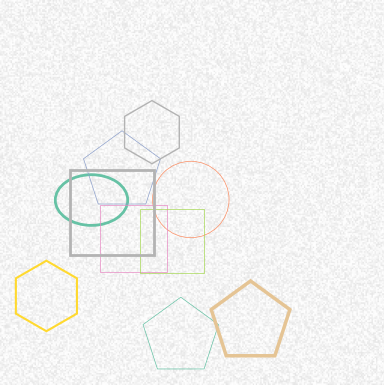[{"shape": "oval", "thickness": 2, "radius": 0.47, "center": [0.238, 0.48]}, {"shape": "pentagon", "thickness": 0.5, "radius": 0.52, "center": [0.469, 0.125]}, {"shape": "circle", "thickness": 0.5, "radius": 0.5, "center": [0.496, 0.482]}, {"shape": "pentagon", "thickness": 0.5, "radius": 0.53, "center": [0.317, 0.555]}, {"shape": "square", "thickness": 0.5, "radius": 0.43, "center": [0.347, 0.38]}, {"shape": "square", "thickness": 0.5, "radius": 0.41, "center": [0.448, 0.374]}, {"shape": "hexagon", "thickness": 1.5, "radius": 0.46, "center": [0.121, 0.231]}, {"shape": "pentagon", "thickness": 2.5, "radius": 0.54, "center": [0.651, 0.163]}, {"shape": "square", "thickness": 2, "radius": 0.55, "center": [0.291, 0.448]}, {"shape": "hexagon", "thickness": 1, "radius": 0.41, "center": [0.395, 0.657]}]